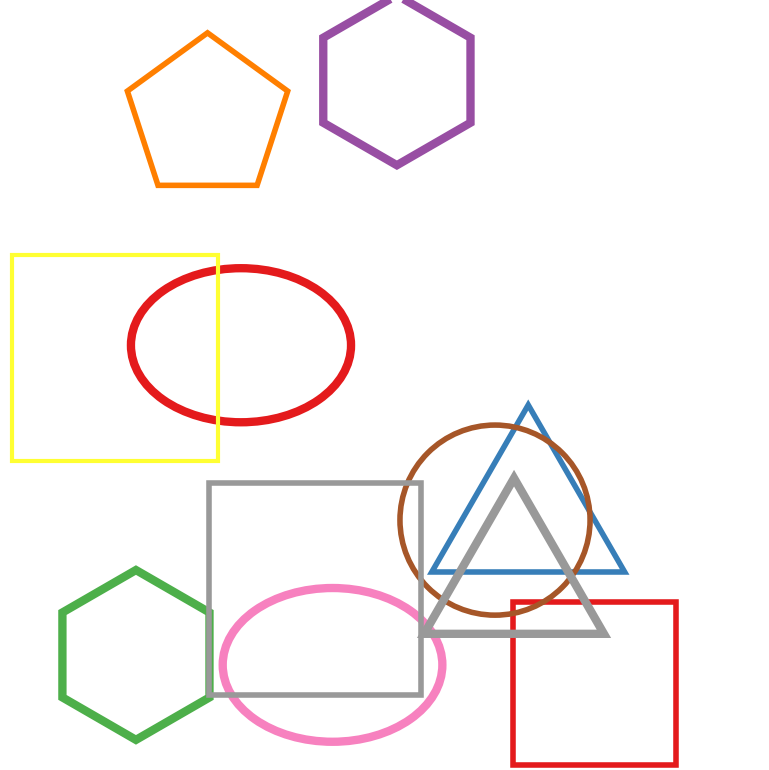[{"shape": "square", "thickness": 2, "radius": 0.53, "center": [0.772, 0.112]}, {"shape": "oval", "thickness": 3, "radius": 0.71, "center": [0.313, 0.552]}, {"shape": "triangle", "thickness": 2, "radius": 0.72, "center": [0.686, 0.329]}, {"shape": "hexagon", "thickness": 3, "radius": 0.55, "center": [0.177, 0.149]}, {"shape": "hexagon", "thickness": 3, "radius": 0.55, "center": [0.515, 0.896]}, {"shape": "pentagon", "thickness": 2, "radius": 0.55, "center": [0.27, 0.848]}, {"shape": "square", "thickness": 1.5, "radius": 0.67, "center": [0.15, 0.535]}, {"shape": "circle", "thickness": 2, "radius": 0.62, "center": [0.643, 0.325]}, {"shape": "oval", "thickness": 3, "radius": 0.71, "center": [0.432, 0.137]}, {"shape": "triangle", "thickness": 3, "radius": 0.67, "center": [0.668, 0.244]}, {"shape": "square", "thickness": 2, "radius": 0.69, "center": [0.409, 0.235]}]